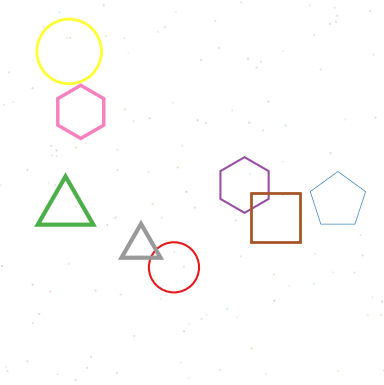[{"shape": "circle", "thickness": 1.5, "radius": 0.33, "center": [0.452, 0.306]}, {"shape": "pentagon", "thickness": 0.5, "radius": 0.38, "center": [0.878, 0.479]}, {"shape": "triangle", "thickness": 3, "radius": 0.42, "center": [0.17, 0.458]}, {"shape": "hexagon", "thickness": 1.5, "radius": 0.36, "center": [0.635, 0.519]}, {"shape": "circle", "thickness": 2, "radius": 0.42, "center": [0.18, 0.866]}, {"shape": "square", "thickness": 2, "radius": 0.32, "center": [0.714, 0.436]}, {"shape": "hexagon", "thickness": 2.5, "radius": 0.34, "center": [0.21, 0.709]}, {"shape": "triangle", "thickness": 3, "radius": 0.29, "center": [0.366, 0.36]}]